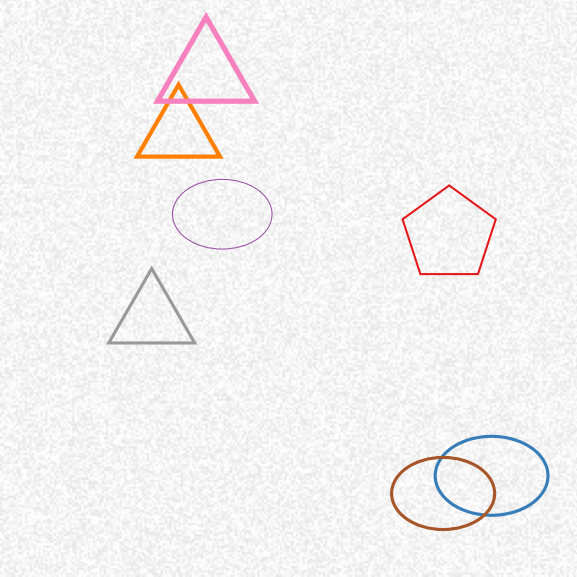[{"shape": "pentagon", "thickness": 1, "radius": 0.42, "center": [0.778, 0.593]}, {"shape": "oval", "thickness": 1.5, "radius": 0.49, "center": [0.851, 0.175]}, {"shape": "oval", "thickness": 0.5, "radius": 0.43, "center": [0.385, 0.628]}, {"shape": "triangle", "thickness": 2, "radius": 0.42, "center": [0.309, 0.769]}, {"shape": "oval", "thickness": 1.5, "radius": 0.45, "center": [0.767, 0.145]}, {"shape": "triangle", "thickness": 2.5, "radius": 0.49, "center": [0.357, 0.872]}, {"shape": "triangle", "thickness": 1.5, "radius": 0.43, "center": [0.263, 0.448]}]